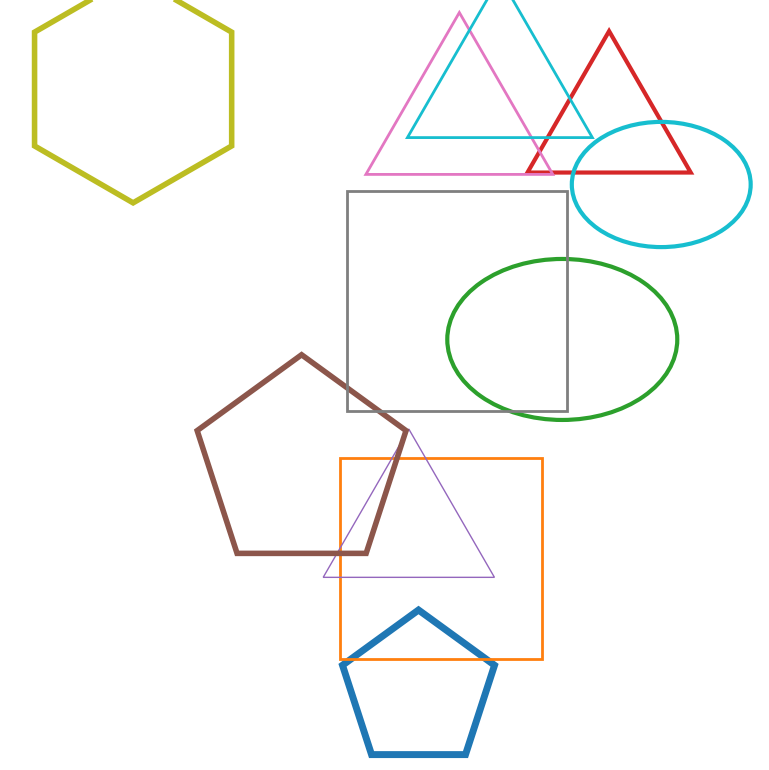[{"shape": "pentagon", "thickness": 2.5, "radius": 0.52, "center": [0.544, 0.104]}, {"shape": "square", "thickness": 1, "radius": 0.65, "center": [0.573, 0.275]}, {"shape": "oval", "thickness": 1.5, "radius": 0.75, "center": [0.73, 0.559]}, {"shape": "triangle", "thickness": 1.5, "radius": 0.61, "center": [0.791, 0.837]}, {"shape": "triangle", "thickness": 0.5, "radius": 0.64, "center": [0.531, 0.314]}, {"shape": "pentagon", "thickness": 2, "radius": 0.71, "center": [0.392, 0.397]}, {"shape": "triangle", "thickness": 1, "radius": 0.7, "center": [0.597, 0.844]}, {"shape": "square", "thickness": 1, "radius": 0.72, "center": [0.593, 0.61]}, {"shape": "hexagon", "thickness": 2, "radius": 0.74, "center": [0.173, 0.884]}, {"shape": "triangle", "thickness": 1, "radius": 0.69, "center": [0.649, 0.891]}, {"shape": "oval", "thickness": 1.5, "radius": 0.58, "center": [0.859, 0.76]}]